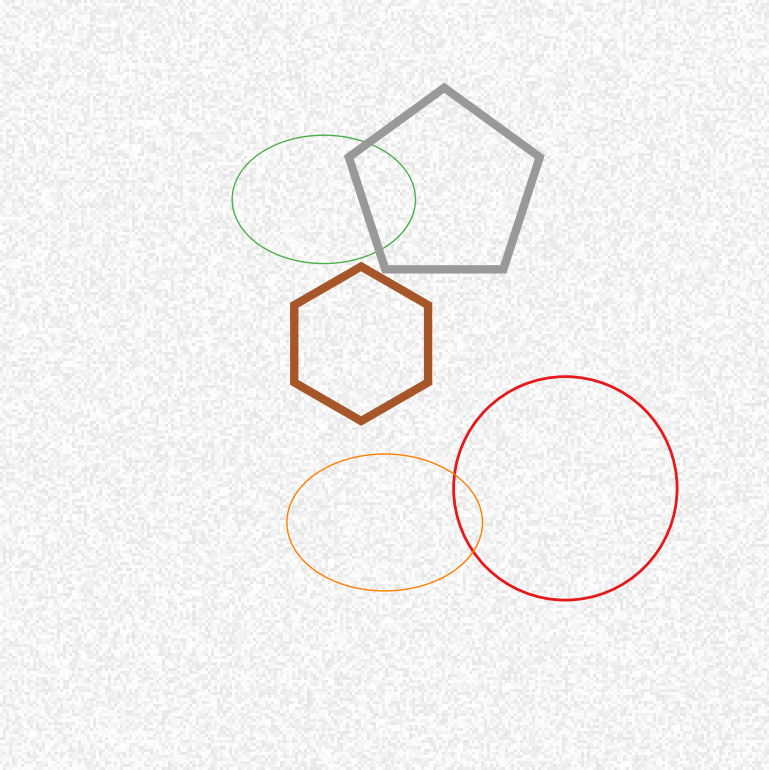[{"shape": "circle", "thickness": 1, "radius": 0.73, "center": [0.734, 0.366]}, {"shape": "oval", "thickness": 0.5, "radius": 0.6, "center": [0.421, 0.741]}, {"shape": "oval", "thickness": 0.5, "radius": 0.64, "center": [0.5, 0.321]}, {"shape": "hexagon", "thickness": 3, "radius": 0.5, "center": [0.469, 0.554]}, {"shape": "pentagon", "thickness": 3, "radius": 0.65, "center": [0.577, 0.756]}]